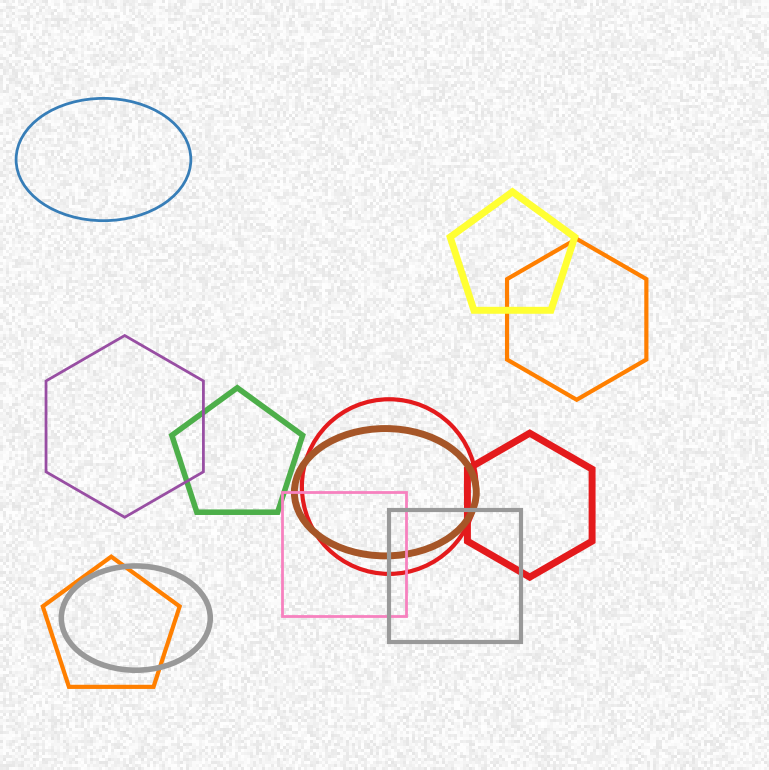[{"shape": "circle", "thickness": 1.5, "radius": 0.57, "center": [0.505, 0.368]}, {"shape": "hexagon", "thickness": 2.5, "radius": 0.47, "center": [0.688, 0.344]}, {"shape": "oval", "thickness": 1, "radius": 0.57, "center": [0.134, 0.793]}, {"shape": "pentagon", "thickness": 2, "radius": 0.45, "center": [0.308, 0.407]}, {"shape": "hexagon", "thickness": 1, "radius": 0.59, "center": [0.162, 0.446]}, {"shape": "pentagon", "thickness": 1.5, "radius": 0.47, "center": [0.144, 0.184]}, {"shape": "hexagon", "thickness": 1.5, "radius": 0.52, "center": [0.749, 0.585]}, {"shape": "pentagon", "thickness": 2.5, "radius": 0.43, "center": [0.666, 0.666]}, {"shape": "oval", "thickness": 2.5, "radius": 0.59, "center": [0.5, 0.361]}, {"shape": "square", "thickness": 1, "radius": 0.4, "center": [0.447, 0.281]}, {"shape": "square", "thickness": 1.5, "radius": 0.43, "center": [0.591, 0.252]}, {"shape": "oval", "thickness": 2, "radius": 0.48, "center": [0.176, 0.197]}]